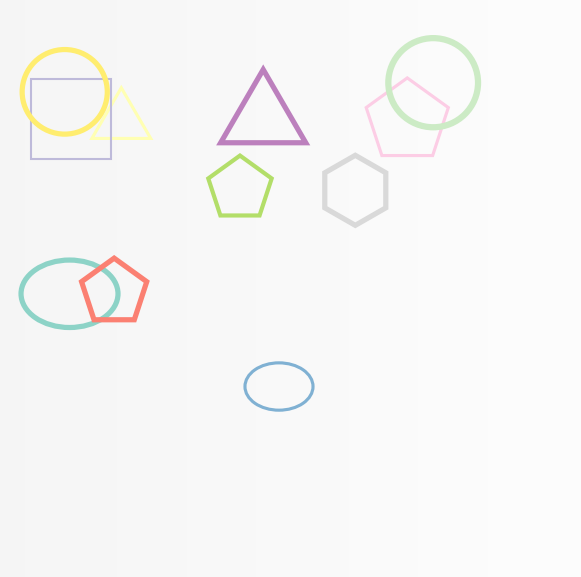[{"shape": "oval", "thickness": 2.5, "radius": 0.42, "center": [0.12, 0.49]}, {"shape": "triangle", "thickness": 1.5, "radius": 0.29, "center": [0.209, 0.789]}, {"shape": "square", "thickness": 1, "radius": 0.35, "center": [0.122, 0.793]}, {"shape": "pentagon", "thickness": 2.5, "radius": 0.29, "center": [0.196, 0.493]}, {"shape": "oval", "thickness": 1.5, "radius": 0.29, "center": [0.48, 0.33]}, {"shape": "pentagon", "thickness": 2, "radius": 0.29, "center": [0.413, 0.672]}, {"shape": "pentagon", "thickness": 1.5, "radius": 0.37, "center": [0.701, 0.79]}, {"shape": "hexagon", "thickness": 2.5, "radius": 0.3, "center": [0.611, 0.67]}, {"shape": "triangle", "thickness": 2.5, "radius": 0.42, "center": [0.453, 0.794]}, {"shape": "circle", "thickness": 3, "radius": 0.39, "center": [0.745, 0.856]}, {"shape": "circle", "thickness": 2.5, "radius": 0.37, "center": [0.111, 0.84]}]